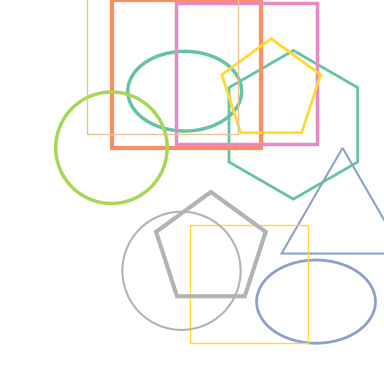[{"shape": "hexagon", "thickness": 2, "radius": 0.97, "center": [0.762, 0.676]}, {"shape": "oval", "thickness": 2.5, "radius": 0.74, "center": [0.48, 0.763]}, {"shape": "square", "thickness": 3, "radius": 0.96, "center": [0.484, 0.808]}, {"shape": "triangle", "thickness": 1.5, "radius": 0.91, "center": [0.89, 0.433]}, {"shape": "oval", "thickness": 2, "radius": 0.77, "center": [0.821, 0.217]}, {"shape": "square", "thickness": 2.5, "radius": 0.92, "center": [0.64, 0.808]}, {"shape": "circle", "thickness": 2.5, "radius": 0.72, "center": [0.289, 0.616]}, {"shape": "pentagon", "thickness": 2, "radius": 0.67, "center": [0.704, 0.765]}, {"shape": "square", "thickness": 1, "radius": 0.77, "center": [0.647, 0.262]}, {"shape": "square", "thickness": 1, "radius": 0.98, "center": [0.422, 0.848]}, {"shape": "pentagon", "thickness": 3, "radius": 0.75, "center": [0.548, 0.352]}, {"shape": "circle", "thickness": 1.5, "radius": 0.77, "center": [0.471, 0.297]}]